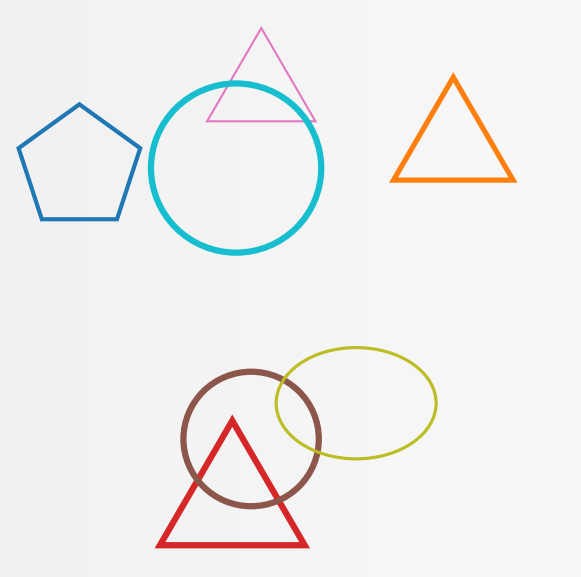[{"shape": "pentagon", "thickness": 2, "radius": 0.55, "center": [0.137, 0.708]}, {"shape": "triangle", "thickness": 2.5, "radius": 0.59, "center": [0.78, 0.747]}, {"shape": "triangle", "thickness": 3, "radius": 0.72, "center": [0.4, 0.127]}, {"shape": "circle", "thickness": 3, "radius": 0.58, "center": [0.432, 0.239]}, {"shape": "triangle", "thickness": 1, "radius": 0.54, "center": [0.45, 0.843]}, {"shape": "oval", "thickness": 1.5, "radius": 0.69, "center": [0.613, 0.301]}, {"shape": "circle", "thickness": 3, "radius": 0.73, "center": [0.406, 0.708]}]